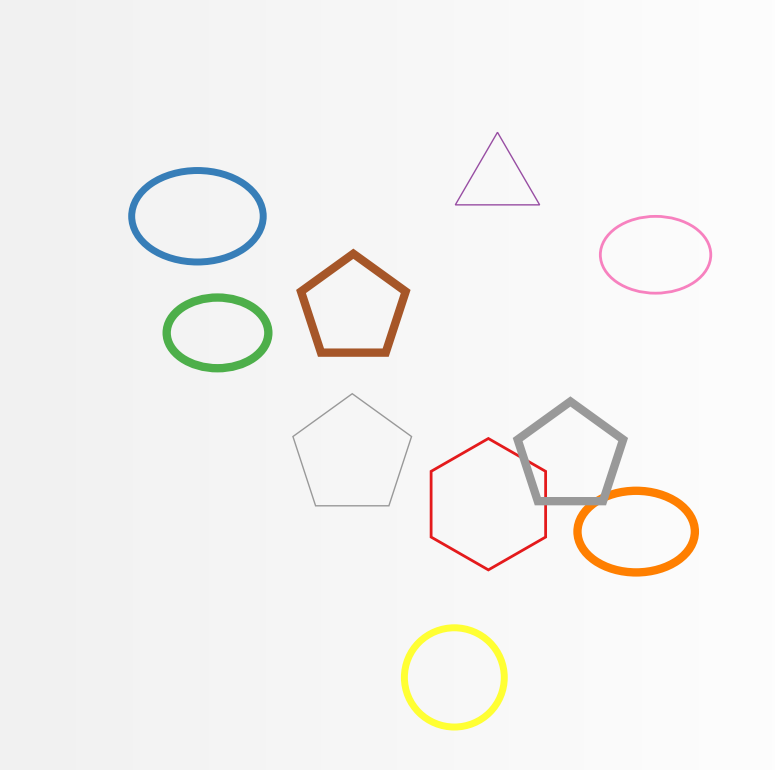[{"shape": "hexagon", "thickness": 1, "radius": 0.43, "center": [0.63, 0.345]}, {"shape": "oval", "thickness": 2.5, "radius": 0.42, "center": [0.255, 0.719]}, {"shape": "oval", "thickness": 3, "radius": 0.33, "center": [0.281, 0.568]}, {"shape": "triangle", "thickness": 0.5, "radius": 0.31, "center": [0.642, 0.765]}, {"shape": "oval", "thickness": 3, "radius": 0.38, "center": [0.821, 0.31]}, {"shape": "circle", "thickness": 2.5, "radius": 0.32, "center": [0.586, 0.12]}, {"shape": "pentagon", "thickness": 3, "radius": 0.35, "center": [0.456, 0.599]}, {"shape": "oval", "thickness": 1, "radius": 0.36, "center": [0.846, 0.669]}, {"shape": "pentagon", "thickness": 3, "radius": 0.36, "center": [0.736, 0.407]}, {"shape": "pentagon", "thickness": 0.5, "radius": 0.4, "center": [0.455, 0.408]}]